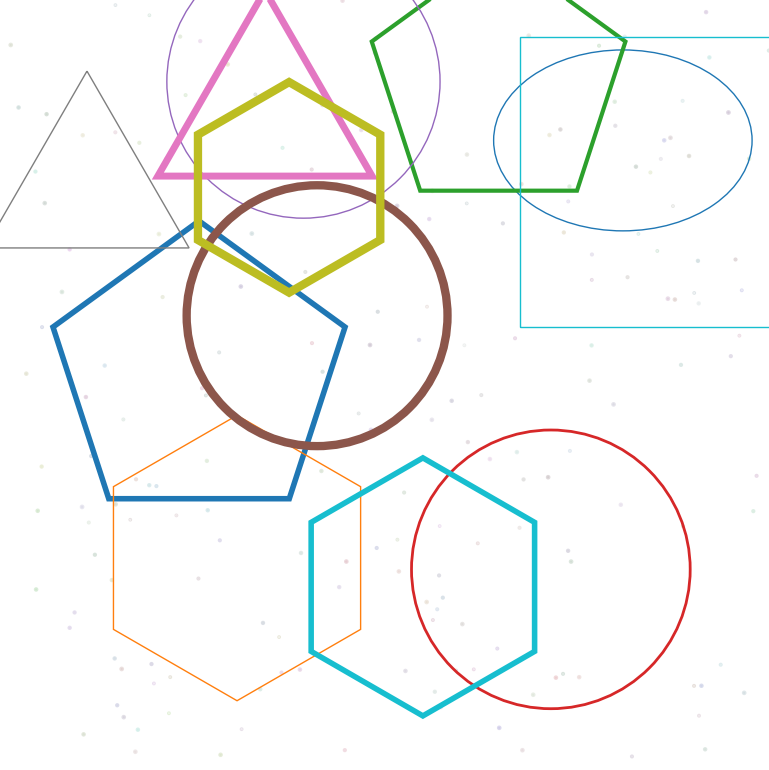[{"shape": "oval", "thickness": 0.5, "radius": 0.84, "center": [0.809, 0.818]}, {"shape": "pentagon", "thickness": 2, "radius": 1.0, "center": [0.258, 0.514]}, {"shape": "hexagon", "thickness": 0.5, "radius": 0.93, "center": [0.308, 0.275]}, {"shape": "pentagon", "thickness": 1.5, "radius": 0.87, "center": [0.648, 0.893]}, {"shape": "circle", "thickness": 1, "radius": 0.9, "center": [0.715, 0.261]}, {"shape": "circle", "thickness": 0.5, "radius": 0.89, "center": [0.394, 0.894]}, {"shape": "circle", "thickness": 3, "radius": 0.85, "center": [0.412, 0.59]}, {"shape": "triangle", "thickness": 2.5, "radius": 0.8, "center": [0.344, 0.852]}, {"shape": "triangle", "thickness": 0.5, "radius": 0.77, "center": [0.113, 0.755]}, {"shape": "hexagon", "thickness": 3, "radius": 0.68, "center": [0.375, 0.757]}, {"shape": "hexagon", "thickness": 2, "radius": 0.84, "center": [0.549, 0.238]}, {"shape": "square", "thickness": 0.5, "radius": 0.94, "center": [0.863, 0.763]}]